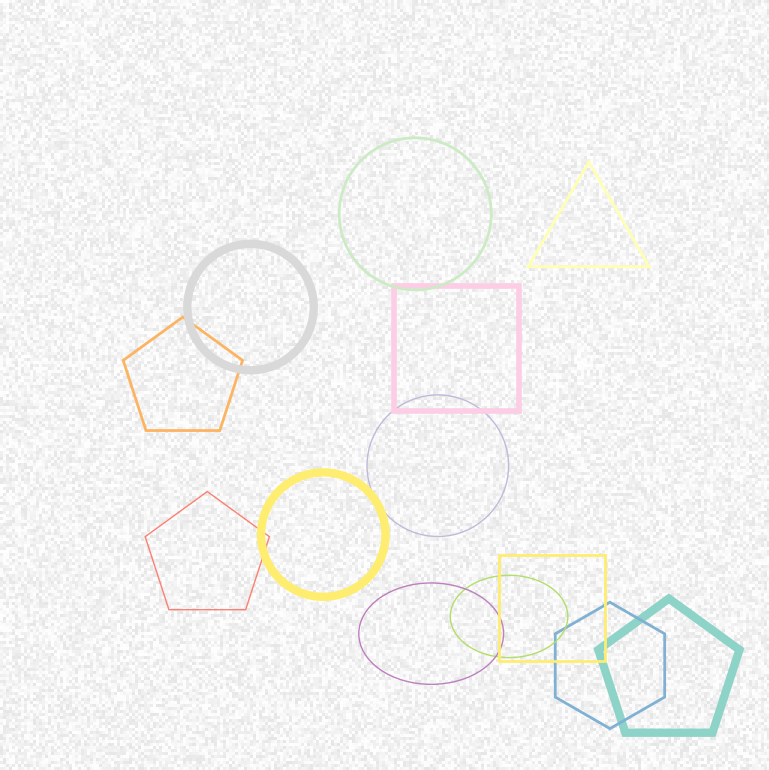[{"shape": "pentagon", "thickness": 3, "radius": 0.48, "center": [0.869, 0.126]}, {"shape": "triangle", "thickness": 1, "radius": 0.45, "center": [0.765, 0.699]}, {"shape": "circle", "thickness": 0.5, "radius": 0.46, "center": [0.569, 0.395]}, {"shape": "pentagon", "thickness": 0.5, "radius": 0.42, "center": [0.269, 0.277]}, {"shape": "hexagon", "thickness": 1, "radius": 0.41, "center": [0.792, 0.136]}, {"shape": "pentagon", "thickness": 1, "radius": 0.41, "center": [0.238, 0.507]}, {"shape": "oval", "thickness": 0.5, "radius": 0.38, "center": [0.661, 0.199]}, {"shape": "square", "thickness": 2, "radius": 0.4, "center": [0.593, 0.547]}, {"shape": "circle", "thickness": 3, "radius": 0.41, "center": [0.325, 0.601]}, {"shape": "oval", "thickness": 0.5, "radius": 0.47, "center": [0.56, 0.177]}, {"shape": "circle", "thickness": 1, "radius": 0.49, "center": [0.539, 0.722]}, {"shape": "circle", "thickness": 3, "radius": 0.4, "center": [0.42, 0.306]}, {"shape": "square", "thickness": 1, "radius": 0.34, "center": [0.717, 0.21]}]